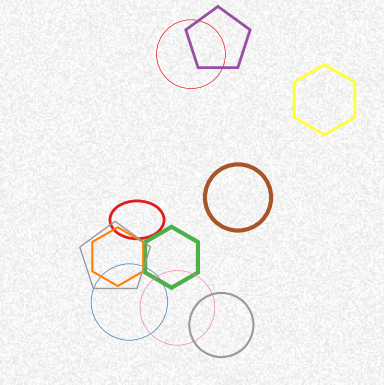[{"shape": "circle", "thickness": 0.5, "radius": 0.45, "center": [0.496, 0.859]}, {"shape": "oval", "thickness": 2, "radius": 0.35, "center": [0.356, 0.429]}, {"shape": "circle", "thickness": 0.5, "radius": 0.5, "center": [0.336, 0.215]}, {"shape": "hexagon", "thickness": 3, "radius": 0.4, "center": [0.446, 0.332]}, {"shape": "pentagon", "thickness": 2, "radius": 0.44, "center": [0.566, 0.895]}, {"shape": "hexagon", "thickness": 1.5, "radius": 0.38, "center": [0.306, 0.333]}, {"shape": "hexagon", "thickness": 2, "radius": 0.46, "center": [0.843, 0.741]}, {"shape": "circle", "thickness": 3, "radius": 0.43, "center": [0.618, 0.487]}, {"shape": "circle", "thickness": 0.5, "radius": 0.49, "center": [0.461, 0.2]}, {"shape": "circle", "thickness": 1.5, "radius": 0.42, "center": [0.575, 0.156]}, {"shape": "pentagon", "thickness": 1, "radius": 0.48, "center": [0.299, 0.329]}]